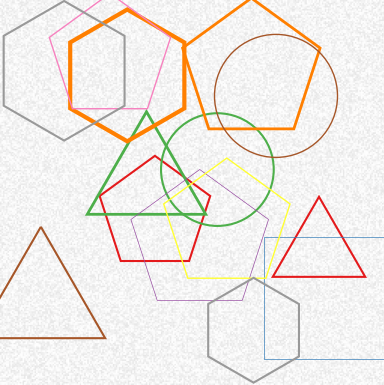[{"shape": "pentagon", "thickness": 1.5, "radius": 0.76, "center": [0.402, 0.444]}, {"shape": "triangle", "thickness": 1.5, "radius": 0.69, "center": [0.829, 0.35]}, {"shape": "square", "thickness": 0.5, "radius": 0.79, "center": [0.844, 0.226]}, {"shape": "circle", "thickness": 1.5, "radius": 0.73, "center": [0.565, 0.56]}, {"shape": "triangle", "thickness": 2, "radius": 0.89, "center": [0.381, 0.532]}, {"shape": "pentagon", "thickness": 0.5, "radius": 0.94, "center": [0.519, 0.372]}, {"shape": "pentagon", "thickness": 2, "radius": 0.94, "center": [0.653, 0.817]}, {"shape": "hexagon", "thickness": 3, "radius": 0.86, "center": [0.331, 0.804]}, {"shape": "pentagon", "thickness": 1, "radius": 0.86, "center": [0.589, 0.417]}, {"shape": "triangle", "thickness": 1.5, "radius": 0.96, "center": [0.106, 0.218]}, {"shape": "circle", "thickness": 1, "radius": 0.8, "center": [0.717, 0.751]}, {"shape": "pentagon", "thickness": 1, "radius": 0.83, "center": [0.286, 0.852]}, {"shape": "hexagon", "thickness": 1.5, "radius": 0.91, "center": [0.167, 0.816]}, {"shape": "hexagon", "thickness": 1.5, "radius": 0.68, "center": [0.659, 0.142]}]